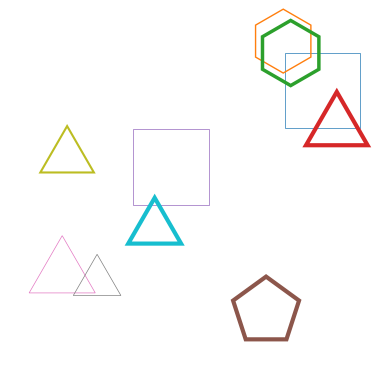[{"shape": "square", "thickness": 0.5, "radius": 0.49, "center": [0.837, 0.765]}, {"shape": "hexagon", "thickness": 1, "radius": 0.41, "center": [0.736, 0.893]}, {"shape": "hexagon", "thickness": 2.5, "radius": 0.42, "center": [0.755, 0.862]}, {"shape": "triangle", "thickness": 3, "radius": 0.46, "center": [0.875, 0.669]}, {"shape": "square", "thickness": 0.5, "radius": 0.5, "center": [0.444, 0.567]}, {"shape": "pentagon", "thickness": 3, "radius": 0.45, "center": [0.691, 0.191]}, {"shape": "triangle", "thickness": 0.5, "radius": 0.5, "center": [0.162, 0.289]}, {"shape": "triangle", "thickness": 0.5, "radius": 0.36, "center": [0.252, 0.268]}, {"shape": "triangle", "thickness": 1.5, "radius": 0.4, "center": [0.174, 0.592]}, {"shape": "triangle", "thickness": 3, "radius": 0.4, "center": [0.402, 0.407]}]